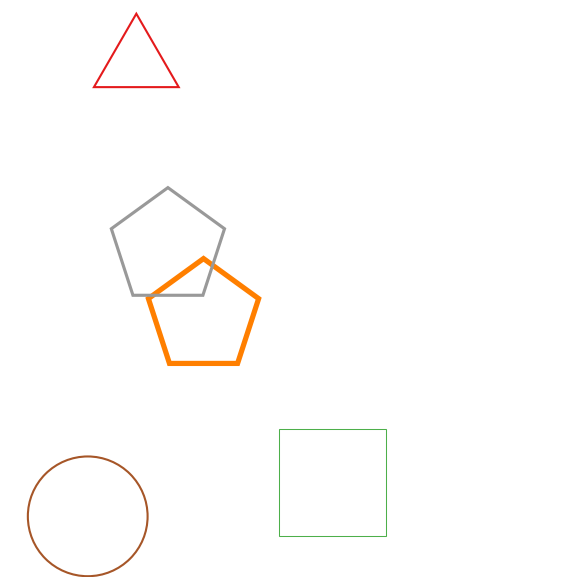[{"shape": "triangle", "thickness": 1, "radius": 0.42, "center": [0.236, 0.891]}, {"shape": "square", "thickness": 0.5, "radius": 0.46, "center": [0.575, 0.164]}, {"shape": "pentagon", "thickness": 2.5, "radius": 0.5, "center": [0.352, 0.451]}, {"shape": "circle", "thickness": 1, "radius": 0.52, "center": [0.152, 0.105]}, {"shape": "pentagon", "thickness": 1.5, "radius": 0.52, "center": [0.291, 0.571]}]